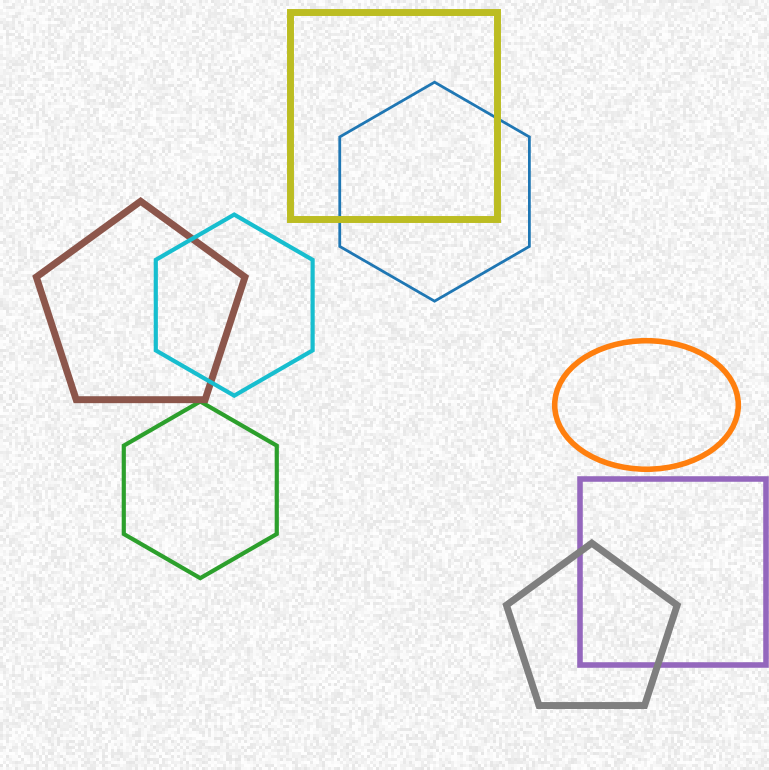[{"shape": "hexagon", "thickness": 1, "radius": 0.71, "center": [0.564, 0.751]}, {"shape": "oval", "thickness": 2, "radius": 0.6, "center": [0.84, 0.474]}, {"shape": "hexagon", "thickness": 1.5, "radius": 0.57, "center": [0.26, 0.364]}, {"shape": "square", "thickness": 2, "radius": 0.6, "center": [0.874, 0.257]}, {"shape": "pentagon", "thickness": 2.5, "radius": 0.71, "center": [0.183, 0.596]}, {"shape": "pentagon", "thickness": 2.5, "radius": 0.58, "center": [0.769, 0.178]}, {"shape": "square", "thickness": 2.5, "radius": 0.67, "center": [0.511, 0.851]}, {"shape": "hexagon", "thickness": 1.5, "radius": 0.59, "center": [0.304, 0.604]}]